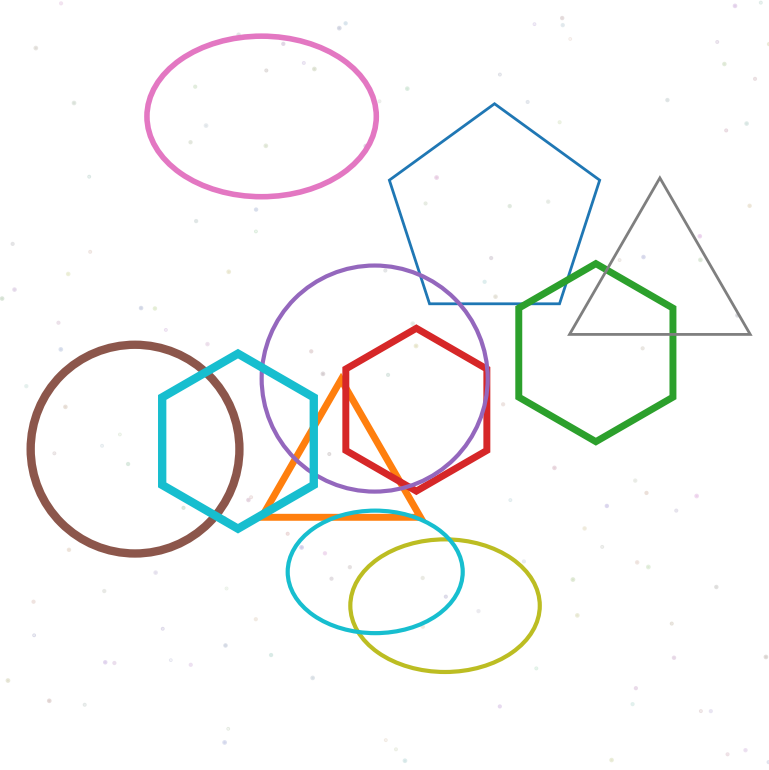[{"shape": "pentagon", "thickness": 1, "radius": 0.72, "center": [0.642, 0.722]}, {"shape": "triangle", "thickness": 2.5, "radius": 0.6, "center": [0.443, 0.388]}, {"shape": "hexagon", "thickness": 2.5, "radius": 0.58, "center": [0.774, 0.542]}, {"shape": "hexagon", "thickness": 2.5, "radius": 0.53, "center": [0.541, 0.468]}, {"shape": "circle", "thickness": 1.5, "radius": 0.73, "center": [0.487, 0.508]}, {"shape": "circle", "thickness": 3, "radius": 0.68, "center": [0.175, 0.417]}, {"shape": "oval", "thickness": 2, "radius": 0.74, "center": [0.34, 0.849]}, {"shape": "triangle", "thickness": 1, "radius": 0.68, "center": [0.857, 0.633]}, {"shape": "oval", "thickness": 1.5, "radius": 0.62, "center": [0.578, 0.213]}, {"shape": "hexagon", "thickness": 3, "radius": 0.57, "center": [0.309, 0.427]}, {"shape": "oval", "thickness": 1.5, "radius": 0.57, "center": [0.487, 0.257]}]